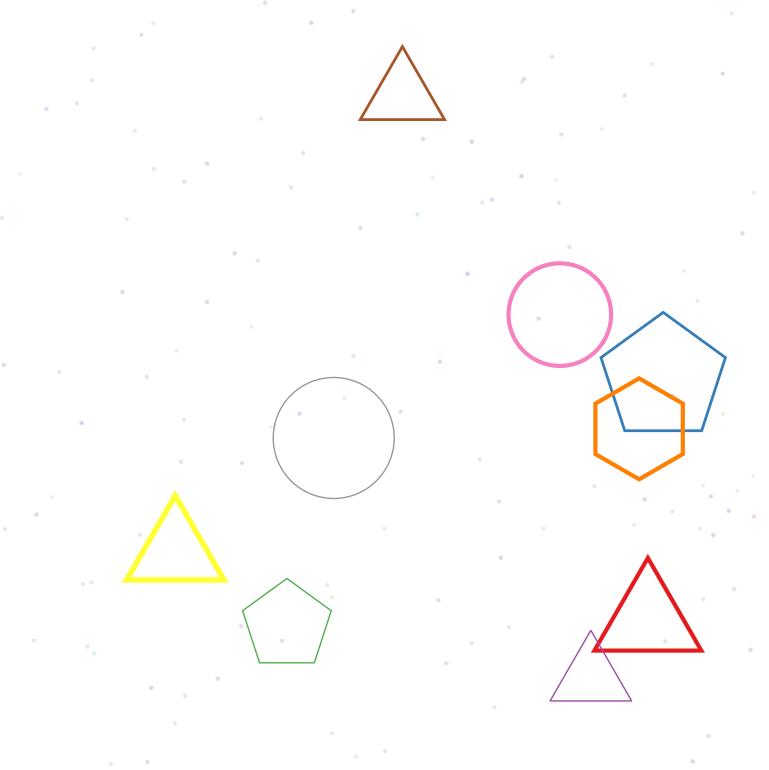[{"shape": "triangle", "thickness": 1.5, "radius": 0.4, "center": [0.841, 0.195]}, {"shape": "pentagon", "thickness": 1, "radius": 0.42, "center": [0.861, 0.509]}, {"shape": "pentagon", "thickness": 0.5, "radius": 0.3, "center": [0.373, 0.188]}, {"shape": "triangle", "thickness": 0.5, "radius": 0.31, "center": [0.767, 0.12]}, {"shape": "hexagon", "thickness": 1.5, "radius": 0.33, "center": [0.83, 0.443]}, {"shape": "triangle", "thickness": 2, "radius": 0.37, "center": [0.228, 0.283]}, {"shape": "triangle", "thickness": 1, "radius": 0.32, "center": [0.523, 0.876]}, {"shape": "circle", "thickness": 1.5, "radius": 0.33, "center": [0.727, 0.591]}, {"shape": "circle", "thickness": 0.5, "radius": 0.39, "center": [0.433, 0.431]}]